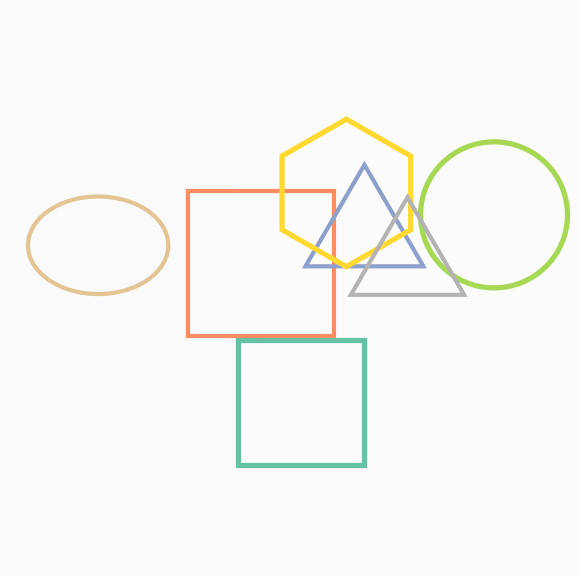[{"shape": "square", "thickness": 2.5, "radius": 0.54, "center": [0.518, 0.303]}, {"shape": "square", "thickness": 2, "radius": 0.63, "center": [0.449, 0.543]}, {"shape": "triangle", "thickness": 2, "radius": 0.59, "center": [0.627, 0.597]}, {"shape": "circle", "thickness": 2.5, "radius": 0.63, "center": [0.85, 0.627]}, {"shape": "hexagon", "thickness": 2.5, "radius": 0.64, "center": [0.596, 0.665]}, {"shape": "oval", "thickness": 2, "radius": 0.6, "center": [0.169, 0.574]}, {"shape": "triangle", "thickness": 2, "radius": 0.56, "center": [0.701, 0.545]}]